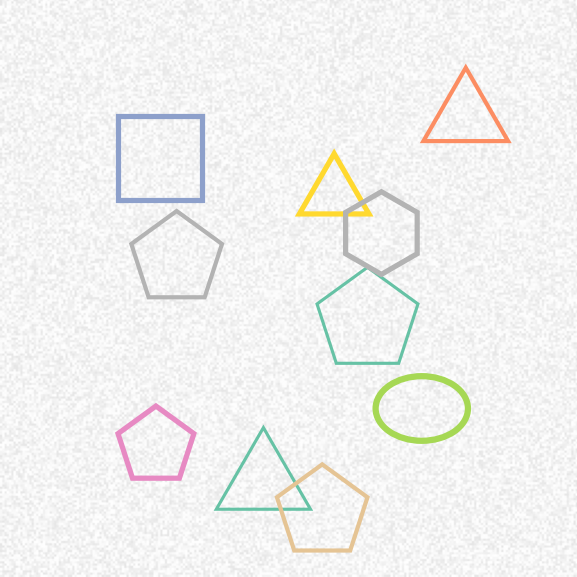[{"shape": "triangle", "thickness": 1.5, "radius": 0.47, "center": [0.456, 0.164]}, {"shape": "pentagon", "thickness": 1.5, "radius": 0.46, "center": [0.636, 0.444]}, {"shape": "triangle", "thickness": 2, "radius": 0.42, "center": [0.807, 0.797]}, {"shape": "square", "thickness": 2.5, "radius": 0.36, "center": [0.278, 0.725]}, {"shape": "pentagon", "thickness": 2.5, "radius": 0.35, "center": [0.27, 0.227]}, {"shape": "oval", "thickness": 3, "radius": 0.4, "center": [0.73, 0.292]}, {"shape": "triangle", "thickness": 2.5, "radius": 0.35, "center": [0.579, 0.663]}, {"shape": "pentagon", "thickness": 2, "radius": 0.41, "center": [0.558, 0.113]}, {"shape": "hexagon", "thickness": 2.5, "radius": 0.36, "center": [0.66, 0.596]}, {"shape": "pentagon", "thickness": 2, "radius": 0.41, "center": [0.306, 0.551]}]